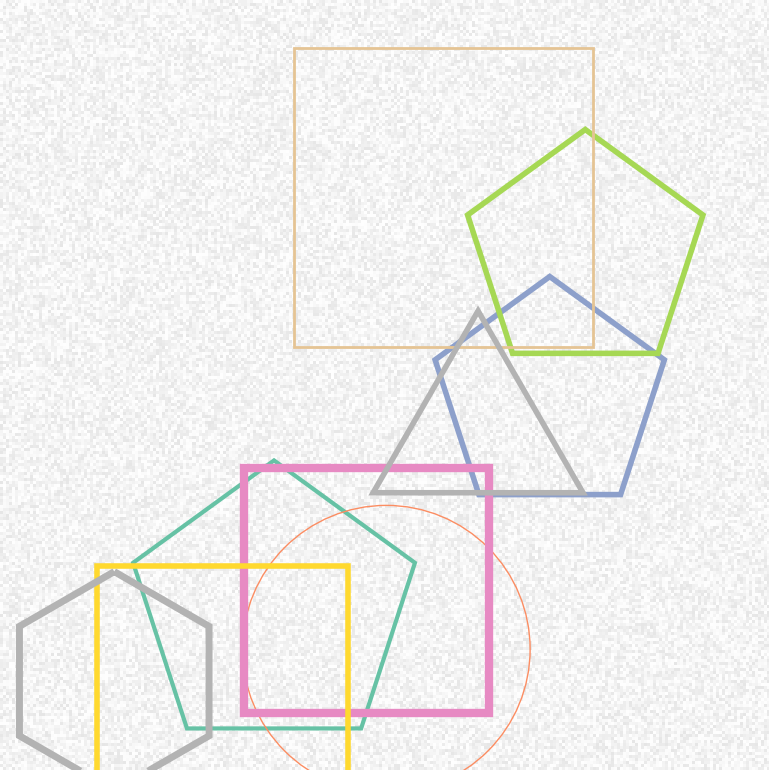[{"shape": "pentagon", "thickness": 1.5, "radius": 0.96, "center": [0.356, 0.21]}, {"shape": "circle", "thickness": 0.5, "radius": 0.93, "center": [0.502, 0.157]}, {"shape": "pentagon", "thickness": 2, "radius": 0.78, "center": [0.714, 0.484]}, {"shape": "square", "thickness": 3, "radius": 0.79, "center": [0.476, 0.233]}, {"shape": "pentagon", "thickness": 2, "radius": 0.8, "center": [0.76, 0.671]}, {"shape": "square", "thickness": 2, "radius": 0.82, "center": [0.289, 0.102]}, {"shape": "square", "thickness": 1, "radius": 0.97, "center": [0.576, 0.744]}, {"shape": "triangle", "thickness": 2, "radius": 0.79, "center": [0.621, 0.439]}, {"shape": "hexagon", "thickness": 2.5, "radius": 0.71, "center": [0.148, 0.115]}]